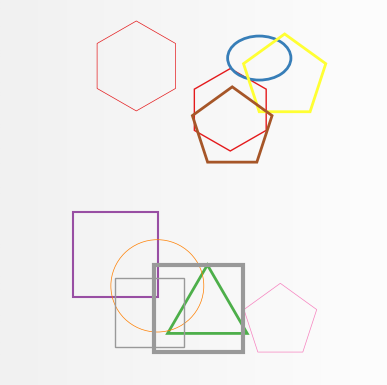[{"shape": "hexagon", "thickness": 1, "radius": 0.54, "center": [0.594, 0.715]}, {"shape": "hexagon", "thickness": 0.5, "radius": 0.58, "center": [0.352, 0.829]}, {"shape": "oval", "thickness": 2, "radius": 0.41, "center": [0.669, 0.849]}, {"shape": "triangle", "thickness": 2, "radius": 0.59, "center": [0.535, 0.193]}, {"shape": "square", "thickness": 1.5, "radius": 0.55, "center": [0.298, 0.339]}, {"shape": "circle", "thickness": 0.5, "radius": 0.6, "center": [0.406, 0.258]}, {"shape": "pentagon", "thickness": 2, "radius": 0.56, "center": [0.735, 0.8]}, {"shape": "pentagon", "thickness": 2, "radius": 0.54, "center": [0.599, 0.666]}, {"shape": "pentagon", "thickness": 0.5, "radius": 0.49, "center": [0.723, 0.165]}, {"shape": "square", "thickness": 3, "radius": 0.57, "center": [0.513, 0.199]}, {"shape": "square", "thickness": 1, "radius": 0.45, "center": [0.386, 0.188]}]